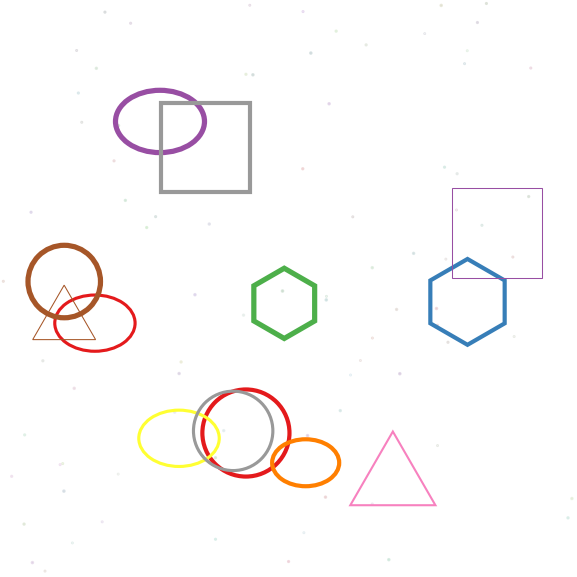[{"shape": "oval", "thickness": 1.5, "radius": 0.35, "center": [0.164, 0.44]}, {"shape": "circle", "thickness": 2, "radius": 0.38, "center": [0.426, 0.249]}, {"shape": "hexagon", "thickness": 2, "radius": 0.37, "center": [0.81, 0.476]}, {"shape": "hexagon", "thickness": 2.5, "radius": 0.3, "center": [0.492, 0.474]}, {"shape": "oval", "thickness": 2.5, "radius": 0.39, "center": [0.277, 0.789]}, {"shape": "square", "thickness": 0.5, "radius": 0.39, "center": [0.86, 0.596]}, {"shape": "oval", "thickness": 2, "radius": 0.29, "center": [0.529, 0.198]}, {"shape": "oval", "thickness": 1.5, "radius": 0.35, "center": [0.31, 0.24]}, {"shape": "triangle", "thickness": 0.5, "radius": 0.31, "center": [0.111, 0.442]}, {"shape": "circle", "thickness": 2.5, "radius": 0.31, "center": [0.111, 0.512]}, {"shape": "triangle", "thickness": 1, "radius": 0.43, "center": [0.68, 0.167]}, {"shape": "square", "thickness": 2, "radius": 0.39, "center": [0.357, 0.744]}, {"shape": "circle", "thickness": 1.5, "radius": 0.34, "center": [0.404, 0.253]}]